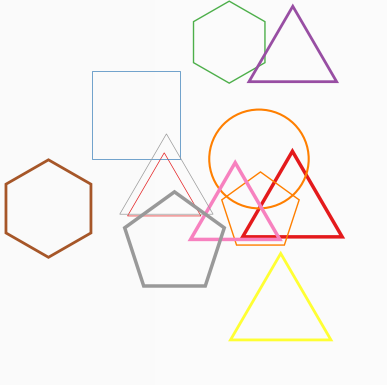[{"shape": "triangle", "thickness": 2.5, "radius": 0.74, "center": [0.755, 0.459]}, {"shape": "triangle", "thickness": 0.5, "radius": 0.55, "center": [0.424, 0.494]}, {"shape": "square", "thickness": 0.5, "radius": 0.57, "center": [0.351, 0.7]}, {"shape": "hexagon", "thickness": 1, "radius": 0.53, "center": [0.592, 0.891]}, {"shape": "triangle", "thickness": 2, "radius": 0.65, "center": [0.756, 0.853]}, {"shape": "circle", "thickness": 1.5, "radius": 0.64, "center": [0.668, 0.587]}, {"shape": "pentagon", "thickness": 1, "radius": 0.52, "center": [0.672, 0.448]}, {"shape": "triangle", "thickness": 2, "radius": 0.75, "center": [0.724, 0.192]}, {"shape": "hexagon", "thickness": 2, "radius": 0.63, "center": [0.125, 0.458]}, {"shape": "triangle", "thickness": 2.5, "radius": 0.66, "center": [0.607, 0.445]}, {"shape": "pentagon", "thickness": 2.5, "radius": 0.68, "center": [0.45, 0.366]}, {"shape": "triangle", "thickness": 0.5, "radius": 0.7, "center": [0.429, 0.513]}]